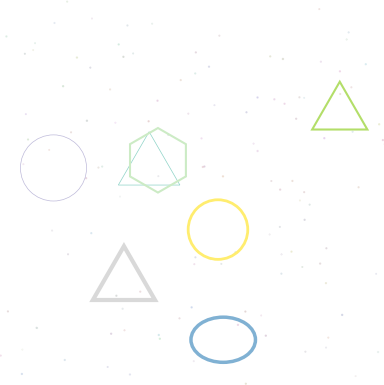[{"shape": "triangle", "thickness": 0.5, "radius": 0.46, "center": [0.387, 0.566]}, {"shape": "circle", "thickness": 0.5, "radius": 0.43, "center": [0.139, 0.564]}, {"shape": "oval", "thickness": 2.5, "radius": 0.42, "center": [0.58, 0.118]}, {"shape": "triangle", "thickness": 1.5, "radius": 0.41, "center": [0.883, 0.705]}, {"shape": "triangle", "thickness": 3, "radius": 0.47, "center": [0.322, 0.267]}, {"shape": "hexagon", "thickness": 1.5, "radius": 0.42, "center": [0.41, 0.584]}, {"shape": "circle", "thickness": 2, "radius": 0.39, "center": [0.566, 0.404]}]